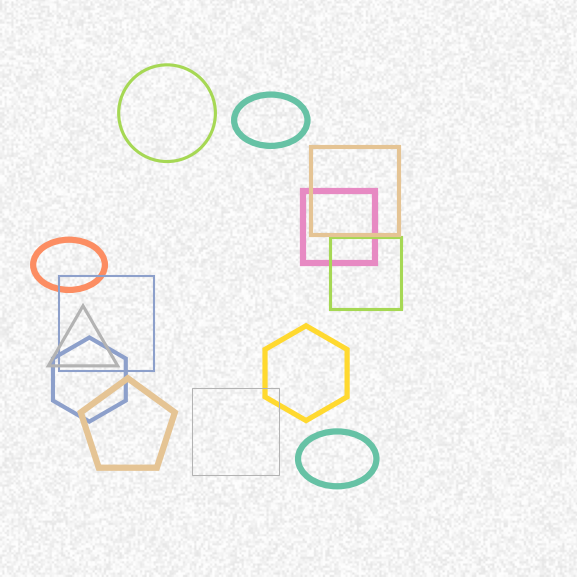[{"shape": "oval", "thickness": 3, "radius": 0.32, "center": [0.469, 0.791]}, {"shape": "oval", "thickness": 3, "radius": 0.34, "center": [0.584, 0.205]}, {"shape": "oval", "thickness": 3, "radius": 0.31, "center": [0.12, 0.541]}, {"shape": "hexagon", "thickness": 2, "radius": 0.36, "center": [0.155, 0.342]}, {"shape": "square", "thickness": 1, "radius": 0.41, "center": [0.184, 0.439]}, {"shape": "square", "thickness": 3, "radius": 0.31, "center": [0.587, 0.606]}, {"shape": "circle", "thickness": 1.5, "radius": 0.42, "center": [0.289, 0.803]}, {"shape": "square", "thickness": 1.5, "radius": 0.31, "center": [0.633, 0.526]}, {"shape": "hexagon", "thickness": 2.5, "radius": 0.41, "center": [0.53, 0.353]}, {"shape": "square", "thickness": 2, "radius": 0.38, "center": [0.615, 0.669]}, {"shape": "pentagon", "thickness": 3, "radius": 0.43, "center": [0.221, 0.258]}, {"shape": "square", "thickness": 0.5, "radius": 0.38, "center": [0.408, 0.252]}, {"shape": "triangle", "thickness": 1.5, "radius": 0.35, "center": [0.144, 0.4]}]